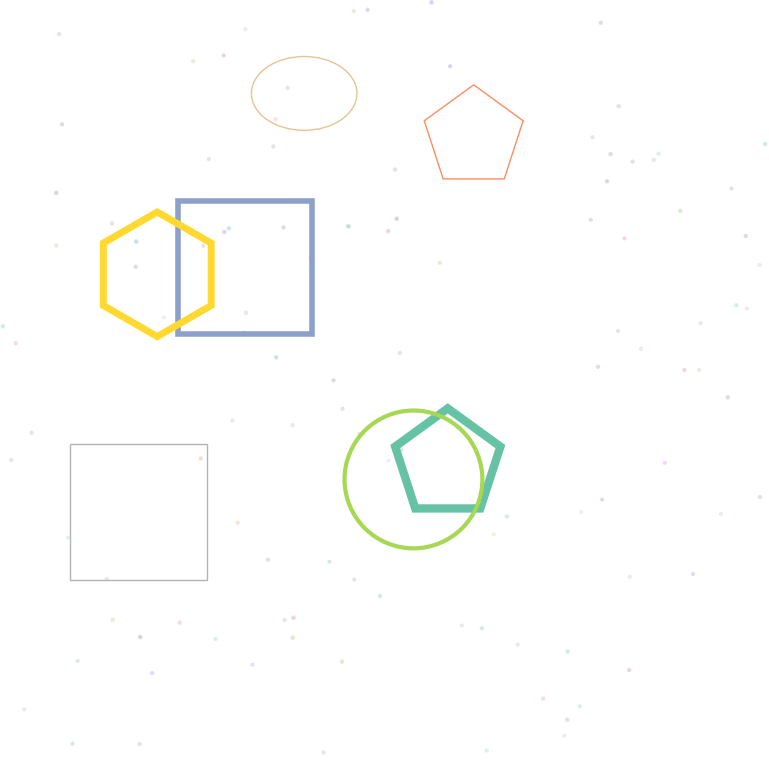[{"shape": "pentagon", "thickness": 3, "radius": 0.36, "center": [0.582, 0.398]}, {"shape": "pentagon", "thickness": 0.5, "radius": 0.34, "center": [0.615, 0.822]}, {"shape": "square", "thickness": 2, "radius": 0.43, "center": [0.318, 0.653]}, {"shape": "circle", "thickness": 1.5, "radius": 0.45, "center": [0.537, 0.377]}, {"shape": "hexagon", "thickness": 2.5, "radius": 0.4, "center": [0.204, 0.644]}, {"shape": "oval", "thickness": 0.5, "radius": 0.34, "center": [0.395, 0.879]}, {"shape": "square", "thickness": 0.5, "radius": 0.44, "center": [0.18, 0.335]}]